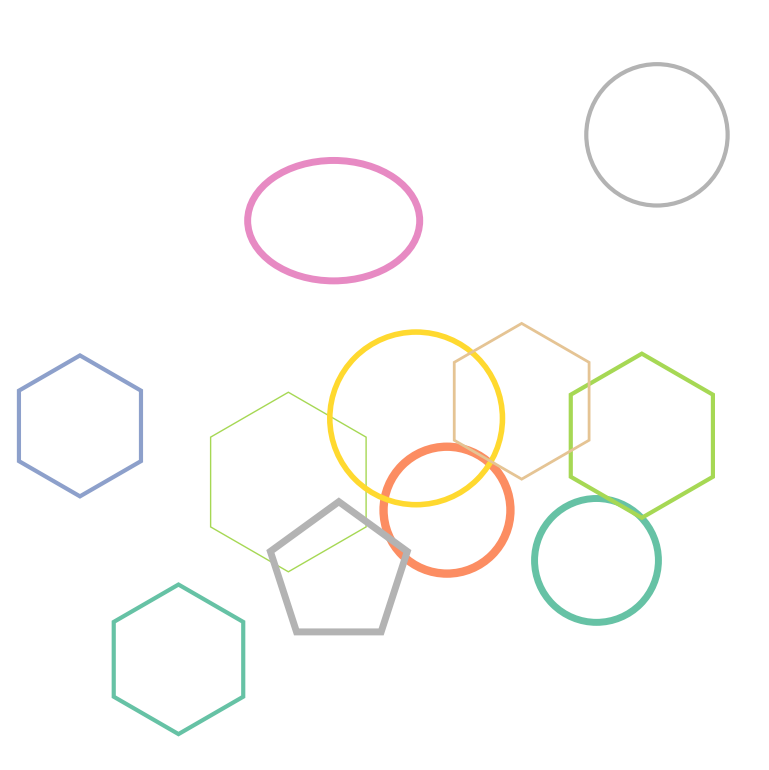[{"shape": "circle", "thickness": 2.5, "radius": 0.4, "center": [0.775, 0.272]}, {"shape": "hexagon", "thickness": 1.5, "radius": 0.49, "center": [0.232, 0.144]}, {"shape": "circle", "thickness": 3, "radius": 0.41, "center": [0.581, 0.337]}, {"shape": "hexagon", "thickness": 1.5, "radius": 0.46, "center": [0.104, 0.447]}, {"shape": "oval", "thickness": 2.5, "radius": 0.56, "center": [0.433, 0.713]}, {"shape": "hexagon", "thickness": 1.5, "radius": 0.53, "center": [0.834, 0.434]}, {"shape": "hexagon", "thickness": 0.5, "radius": 0.58, "center": [0.374, 0.374]}, {"shape": "circle", "thickness": 2, "radius": 0.56, "center": [0.54, 0.457]}, {"shape": "hexagon", "thickness": 1, "radius": 0.51, "center": [0.677, 0.479]}, {"shape": "circle", "thickness": 1.5, "radius": 0.46, "center": [0.853, 0.825]}, {"shape": "pentagon", "thickness": 2.5, "radius": 0.47, "center": [0.44, 0.255]}]